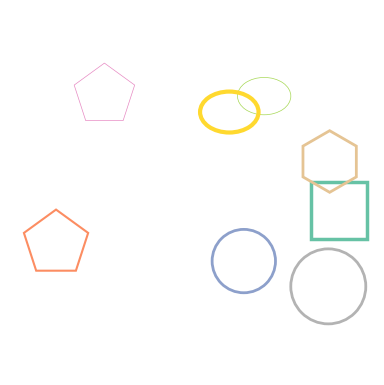[{"shape": "square", "thickness": 2.5, "radius": 0.37, "center": [0.881, 0.454]}, {"shape": "pentagon", "thickness": 1.5, "radius": 0.44, "center": [0.146, 0.368]}, {"shape": "circle", "thickness": 2, "radius": 0.41, "center": [0.633, 0.322]}, {"shape": "pentagon", "thickness": 0.5, "radius": 0.41, "center": [0.271, 0.753]}, {"shape": "oval", "thickness": 0.5, "radius": 0.35, "center": [0.686, 0.75]}, {"shape": "oval", "thickness": 3, "radius": 0.38, "center": [0.596, 0.709]}, {"shape": "hexagon", "thickness": 2, "radius": 0.4, "center": [0.856, 0.58]}, {"shape": "circle", "thickness": 2, "radius": 0.49, "center": [0.853, 0.256]}]